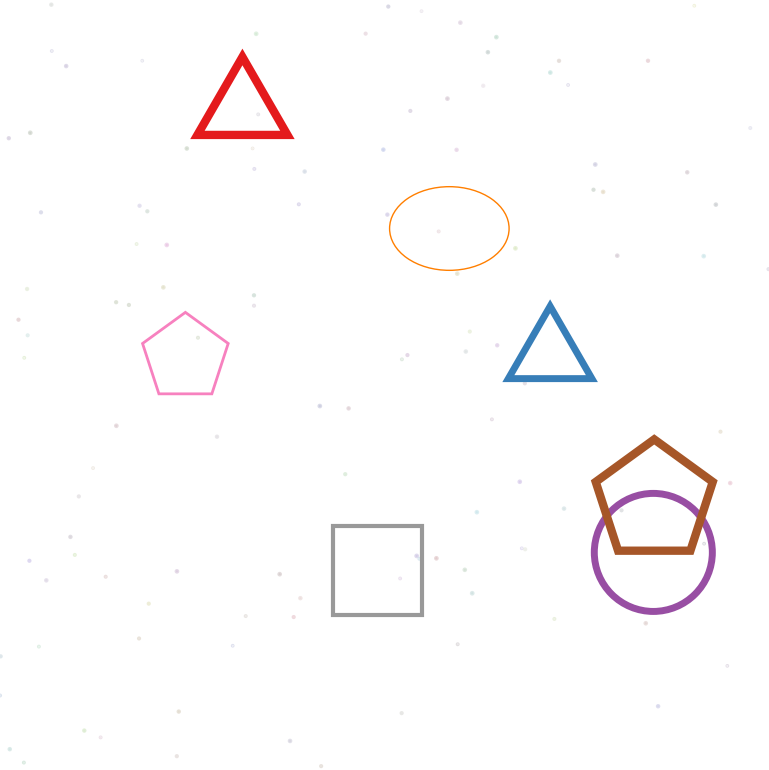[{"shape": "triangle", "thickness": 3, "radius": 0.34, "center": [0.315, 0.859]}, {"shape": "triangle", "thickness": 2.5, "radius": 0.31, "center": [0.714, 0.54]}, {"shape": "circle", "thickness": 2.5, "radius": 0.38, "center": [0.848, 0.283]}, {"shape": "oval", "thickness": 0.5, "radius": 0.39, "center": [0.584, 0.703]}, {"shape": "pentagon", "thickness": 3, "radius": 0.4, "center": [0.85, 0.349]}, {"shape": "pentagon", "thickness": 1, "radius": 0.29, "center": [0.241, 0.536]}, {"shape": "square", "thickness": 1.5, "radius": 0.29, "center": [0.49, 0.259]}]